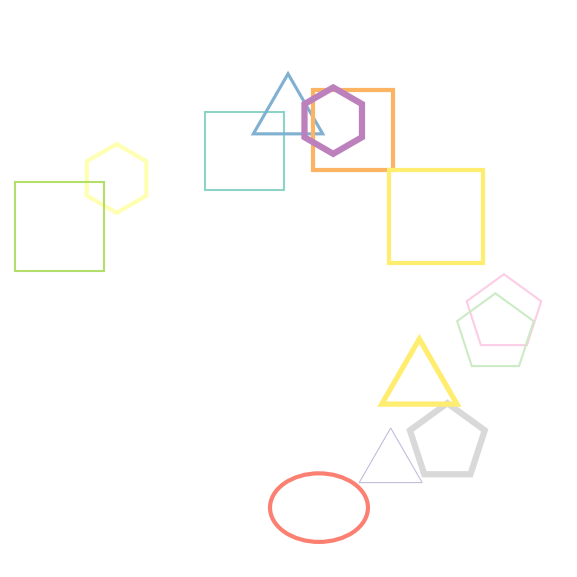[{"shape": "square", "thickness": 1, "radius": 0.34, "center": [0.423, 0.737]}, {"shape": "hexagon", "thickness": 2, "radius": 0.3, "center": [0.202, 0.69]}, {"shape": "triangle", "thickness": 0.5, "radius": 0.32, "center": [0.677, 0.195]}, {"shape": "oval", "thickness": 2, "radius": 0.42, "center": [0.552, 0.12]}, {"shape": "triangle", "thickness": 1.5, "radius": 0.35, "center": [0.499, 0.802]}, {"shape": "square", "thickness": 2, "radius": 0.35, "center": [0.611, 0.774]}, {"shape": "square", "thickness": 1, "radius": 0.38, "center": [0.103, 0.607]}, {"shape": "pentagon", "thickness": 1, "radius": 0.34, "center": [0.873, 0.456]}, {"shape": "pentagon", "thickness": 3, "radius": 0.34, "center": [0.775, 0.233]}, {"shape": "hexagon", "thickness": 3, "radius": 0.29, "center": [0.577, 0.79]}, {"shape": "pentagon", "thickness": 1, "radius": 0.35, "center": [0.858, 0.422]}, {"shape": "square", "thickness": 2, "radius": 0.41, "center": [0.755, 0.624]}, {"shape": "triangle", "thickness": 2.5, "radius": 0.38, "center": [0.726, 0.337]}]